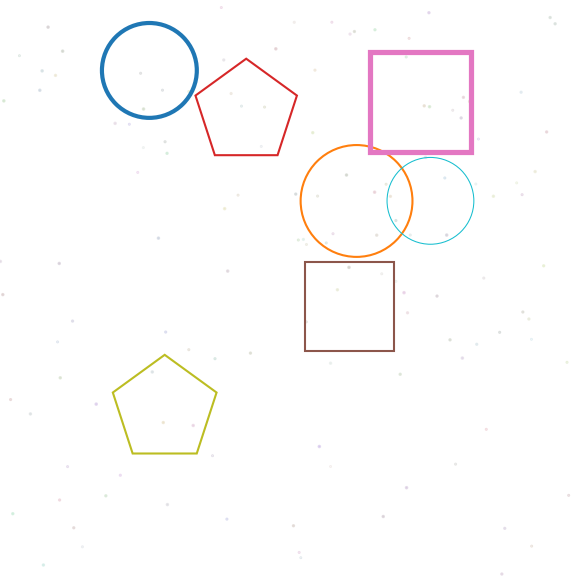[{"shape": "circle", "thickness": 2, "radius": 0.41, "center": [0.259, 0.877]}, {"shape": "circle", "thickness": 1, "radius": 0.48, "center": [0.617, 0.651]}, {"shape": "pentagon", "thickness": 1, "radius": 0.46, "center": [0.426, 0.805]}, {"shape": "square", "thickness": 1, "radius": 0.39, "center": [0.605, 0.468]}, {"shape": "square", "thickness": 2.5, "radius": 0.44, "center": [0.728, 0.822]}, {"shape": "pentagon", "thickness": 1, "radius": 0.47, "center": [0.285, 0.29]}, {"shape": "circle", "thickness": 0.5, "radius": 0.38, "center": [0.745, 0.651]}]